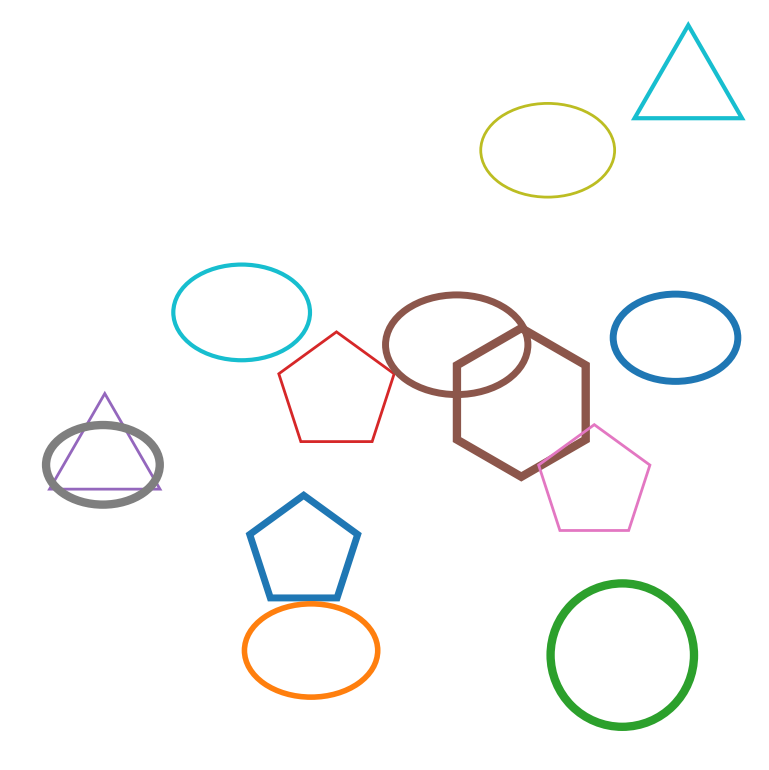[{"shape": "oval", "thickness": 2.5, "radius": 0.4, "center": [0.877, 0.561]}, {"shape": "pentagon", "thickness": 2.5, "radius": 0.37, "center": [0.394, 0.283]}, {"shape": "oval", "thickness": 2, "radius": 0.43, "center": [0.404, 0.155]}, {"shape": "circle", "thickness": 3, "radius": 0.47, "center": [0.808, 0.149]}, {"shape": "pentagon", "thickness": 1, "radius": 0.39, "center": [0.437, 0.49]}, {"shape": "triangle", "thickness": 1, "radius": 0.41, "center": [0.136, 0.406]}, {"shape": "oval", "thickness": 2.5, "radius": 0.46, "center": [0.593, 0.552]}, {"shape": "hexagon", "thickness": 3, "radius": 0.48, "center": [0.677, 0.477]}, {"shape": "pentagon", "thickness": 1, "radius": 0.38, "center": [0.772, 0.373]}, {"shape": "oval", "thickness": 3, "radius": 0.37, "center": [0.134, 0.396]}, {"shape": "oval", "thickness": 1, "radius": 0.43, "center": [0.711, 0.805]}, {"shape": "oval", "thickness": 1.5, "radius": 0.44, "center": [0.314, 0.594]}, {"shape": "triangle", "thickness": 1.5, "radius": 0.4, "center": [0.894, 0.887]}]